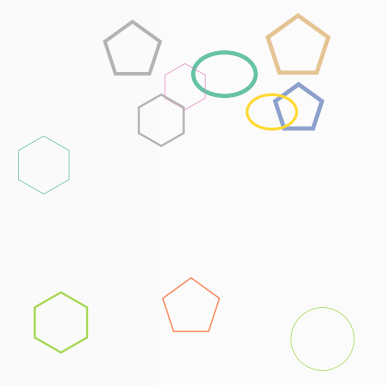[{"shape": "oval", "thickness": 3, "radius": 0.4, "center": [0.579, 0.807]}, {"shape": "hexagon", "thickness": 0.5, "radius": 0.38, "center": [0.113, 0.571]}, {"shape": "pentagon", "thickness": 1, "radius": 0.38, "center": [0.493, 0.201]}, {"shape": "pentagon", "thickness": 3, "radius": 0.32, "center": [0.771, 0.718]}, {"shape": "hexagon", "thickness": 0.5, "radius": 0.3, "center": [0.478, 0.775]}, {"shape": "hexagon", "thickness": 1.5, "radius": 0.39, "center": [0.157, 0.162]}, {"shape": "circle", "thickness": 0.5, "radius": 0.41, "center": [0.832, 0.119]}, {"shape": "oval", "thickness": 2, "radius": 0.32, "center": [0.702, 0.709]}, {"shape": "pentagon", "thickness": 3, "radius": 0.41, "center": [0.769, 0.878]}, {"shape": "pentagon", "thickness": 2.5, "radius": 0.37, "center": [0.342, 0.869]}, {"shape": "hexagon", "thickness": 1.5, "radius": 0.33, "center": [0.416, 0.688]}]